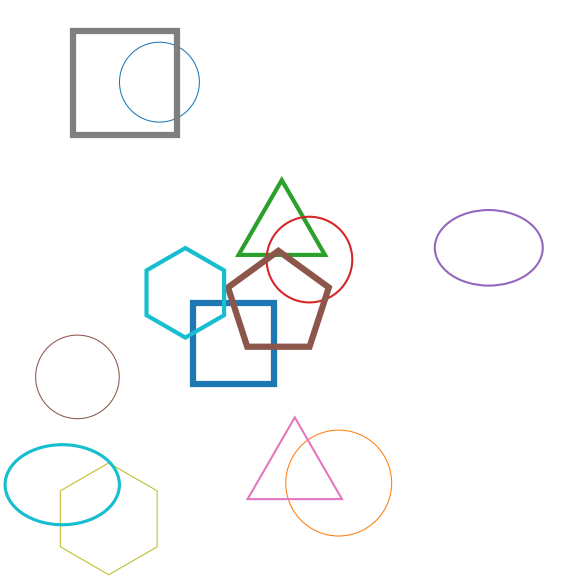[{"shape": "square", "thickness": 3, "radius": 0.35, "center": [0.404, 0.405]}, {"shape": "circle", "thickness": 0.5, "radius": 0.35, "center": [0.276, 0.857]}, {"shape": "circle", "thickness": 0.5, "radius": 0.46, "center": [0.586, 0.163]}, {"shape": "triangle", "thickness": 2, "radius": 0.43, "center": [0.488, 0.601]}, {"shape": "circle", "thickness": 1, "radius": 0.37, "center": [0.536, 0.55]}, {"shape": "oval", "thickness": 1, "radius": 0.47, "center": [0.846, 0.57]}, {"shape": "circle", "thickness": 0.5, "radius": 0.36, "center": [0.134, 0.346]}, {"shape": "pentagon", "thickness": 3, "radius": 0.46, "center": [0.482, 0.473]}, {"shape": "triangle", "thickness": 1, "radius": 0.47, "center": [0.51, 0.182]}, {"shape": "square", "thickness": 3, "radius": 0.45, "center": [0.216, 0.856]}, {"shape": "hexagon", "thickness": 0.5, "radius": 0.48, "center": [0.188, 0.101]}, {"shape": "hexagon", "thickness": 2, "radius": 0.39, "center": [0.321, 0.492]}, {"shape": "oval", "thickness": 1.5, "radius": 0.5, "center": [0.108, 0.16]}]